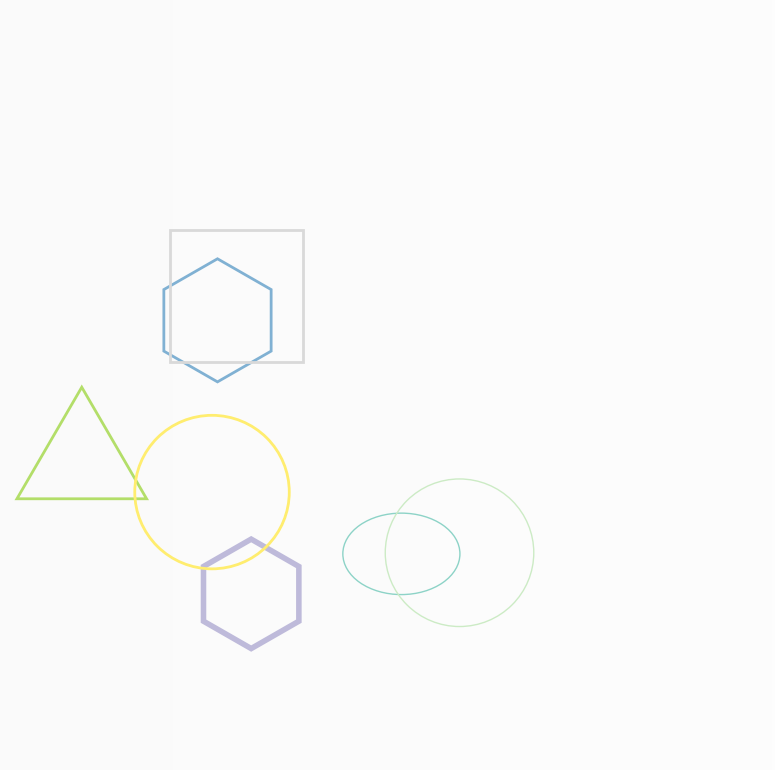[{"shape": "oval", "thickness": 0.5, "radius": 0.38, "center": [0.518, 0.281]}, {"shape": "hexagon", "thickness": 2, "radius": 0.36, "center": [0.324, 0.229]}, {"shape": "hexagon", "thickness": 1, "radius": 0.4, "center": [0.281, 0.584]}, {"shape": "triangle", "thickness": 1, "radius": 0.48, "center": [0.105, 0.401]}, {"shape": "square", "thickness": 1, "radius": 0.43, "center": [0.306, 0.616]}, {"shape": "circle", "thickness": 0.5, "radius": 0.48, "center": [0.593, 0.282]}, {"shape": "circle", "thickness": 1, "radius": 0.5, "center": [0.274, 0.361]}]